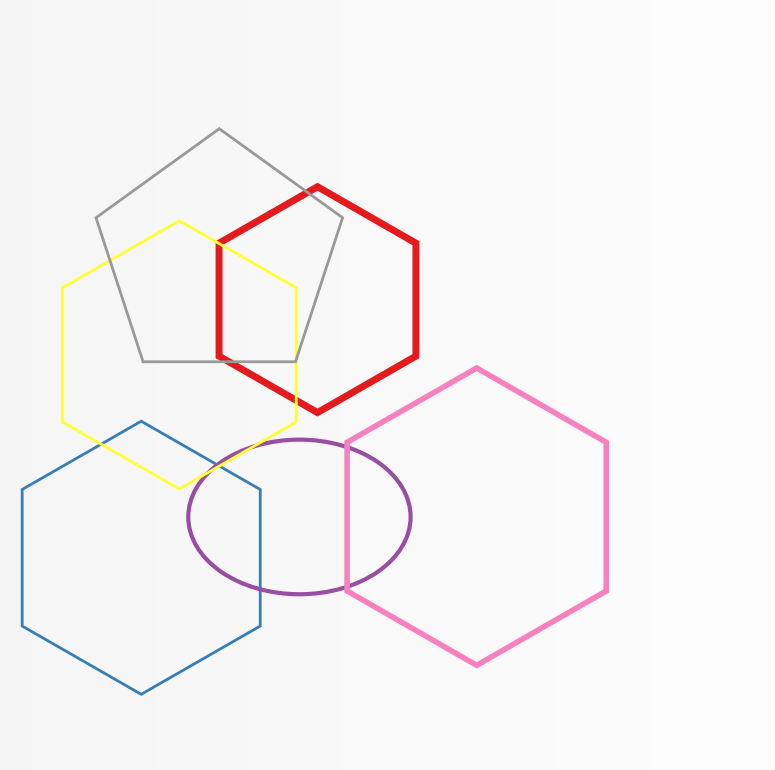[{"shape": "hexagon", "thickness": 2.5, "radius": 0.73, "center": [0.41, 0.611]}, {"shape": "hexagon", "thickness": 1, "radius": 0.89, "center": [0.182, 0.276]}, {"shape": "oval", "thickness": 1.5, "radius": 0.72, "center": [0.386, 0.329]}, {"shape": "hexagon", "thickness": 1, "radius": 0.87, "center": [0.231, 0.539]}, {"shape": "hexagon", "thickness": 2, "radius": 0.97, "center": [0.615, 0.329]}, {"shape": "pentagon", "thickness": 1, "radius": 0.84, "center": [0.283, 0.666]}]